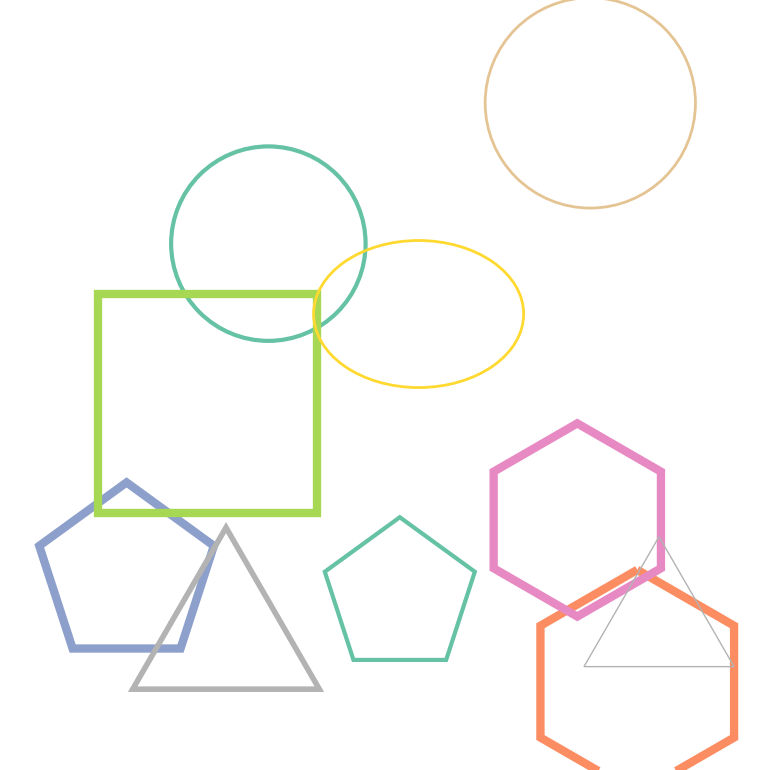[{"shape": "pentagon", "thickness": 1.5, "radius": 0.51, "center": [0.519, 0.226]}, {"shape": "circle", "thickness": 1.5, "radius": 0.63, "center": [0.349, 0.684]}, {"shape": "hexagon", "thickness": 3, "radius": 0.73, "center": [0.828, 0.115]}, {"shape": "pentagon", "thickness": 3, "radius": 0.6, "center": [0.164, 0.254]}, {"shape": "hexagon", "thickness": 3, "radius": 0.63, "center": [0.75, 0.325]}, {"shape": "square", "thickness": 3, "radius": 0.71, "center": [0.269, 0.476]}, {"shape": "oval", "thickness": 1, "radius": 0.68, "center": [0.544, 0.592]}, {"shape": "circle", "thickness": 1, "radius": 0.68, "center": [0.767, 0.866]}, {"shape": "triangle", "thickness": 2, "radius": 0.7, "center": [0.294, 0.175]}, {"shape": "triangle", "thickness": 0.5, "radius": 0.56, "center": [0.856, 0.191]}]